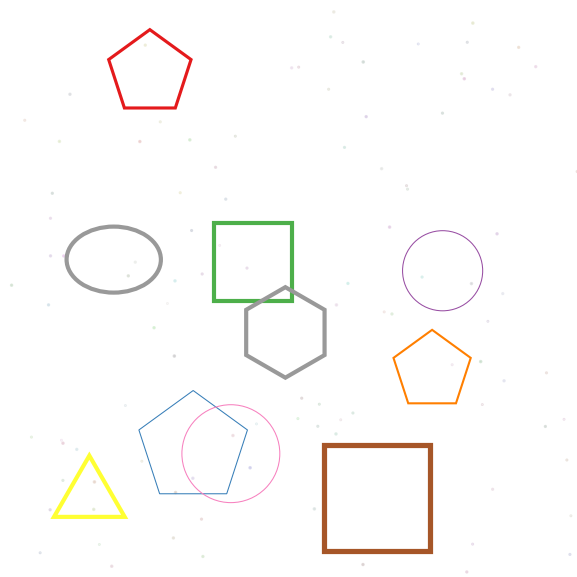[{"shape": "pentagon", "thickness": 1.5, "radius": 0.37, "center": [0.259, 0.873]}, {"shape": "pentagon", "thickness": 0.5, "radius": 0.49, "center": [0.334, 0.224]}, {"shape": "square", "thickness": 2, "radius": 0.34, "center": [0.438, 0.545]}, {"shape": "circle", "thickness": 0.5, "radius": 0.35, "center": [0.766, 0.53]}, {"shape": "pentagon", "thickness": 1, "radius": 0.35, "center": [0.748, 0.358]}, {"shape": "triangle", "thickness": 2, "radius": 0.35, "center": [0.155, 0.139]}, {"shape": "square", "thickness": 2.5, "radius": 0.46, "center": [0.653, 0.136]}, {"shape": "circle", "thickness": 0.5, "radius": 0.42, "center": [0.4, 0.214]}, {"shape": "oval", "thickness": 2, "radius": 0.41, "center": [0.197, 0.55]}, {"shape": "hexagon", "thickness": 2, "radius": 0.39, "center": [0.494, 0.424]}]